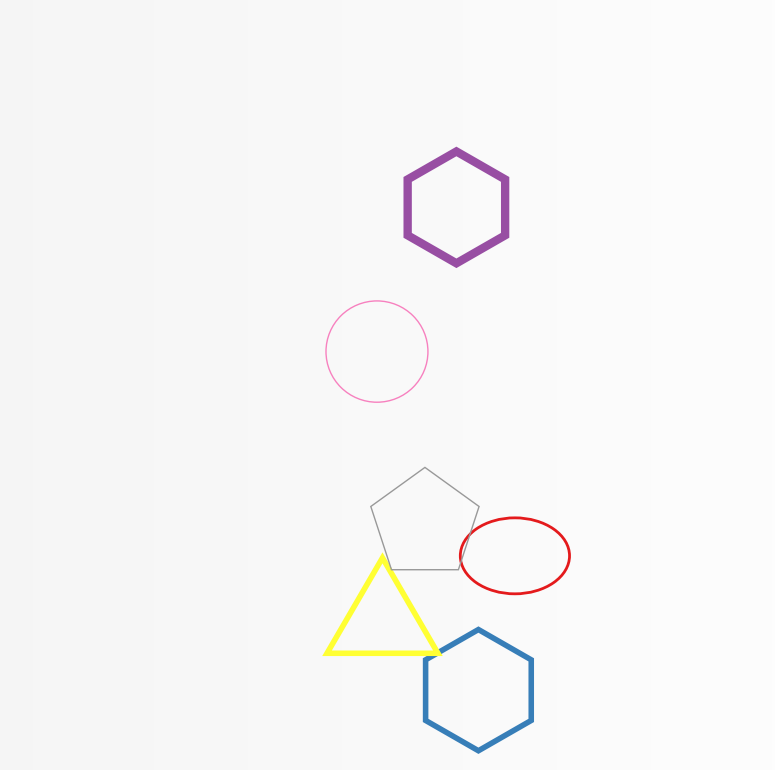[{"shape": "oval", "thickness": 1, "radius": 0.35, "center": [0.664, 0.278]}, {"shape": "hexagon", "thickness": 2, "radius": 0.39, "center": [0.617, 0.104]}, {"shape": "hexagon", "thickness": 3, "radius": 0.36, "center": [0.589, 0.731]}, {"shape": "triangle", "thickness": 2, "radius": 0.41, "center": [0.494, 0.193]}, {"shape": "circle", "thickness": 0.5, "radius": 0.33, "center": [0.486, 0.543]}, {"shape": "pentagon", "thickness": 0.5, "radius": 0.37, "center": [0.548, 0.32]}]